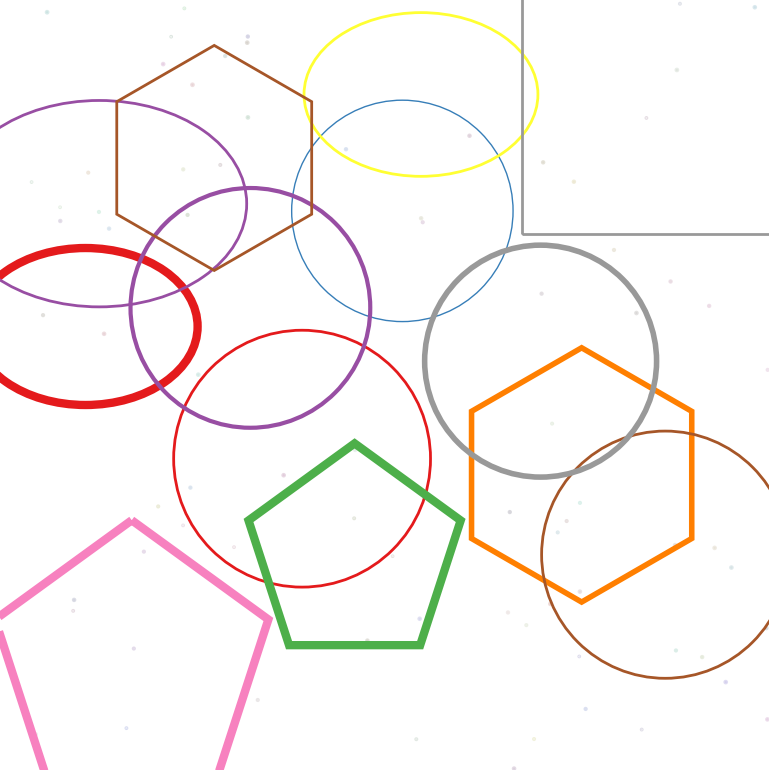[{"shape": "oval", "thickness": 3, "radius": 0.73, "center": [0.111, 0.576]}, {"shape": "circle", "thickness": 1, "radius": 0.83, "center": [0.392, 0.404]}, {"shape": "circle", "thickness": 0.5, "radius": 0.72, "center": [0.523, 0.726]}, {"shape": "pentagon", "thickness": 3, "radius": 0.72, "center": [0.461, 0.279]}, {"shape": "oval", "thickness": 1, "radius": 0.96, "center": [0.129, 0.735]}, {"shape": "circle", "thickness": 1.5, "radius": 0.78, "center": [0.325, 0.6]}, {"shape": "hexagon", "thickness": 2, "radius": 0.83, "center": [0.755, 0.383]}, {"shape": "oval", "thickness": 1, "radius": 0.76, "center": [0.547, 0.877]}, {"shape": "hexagon", "thickness": 1, "radius": 0.73, "center": [0.278, 0.795]}, {"shape": "circle", "thickness": 1, "radius": 0.8, "center": [0.864, 0.28]}, {"shape": "pentagon", "thickness": 3, "radius": 0.93, "center": [0.171, 0.138]}, {"shape": "circle", "thickness": 2, "radius": 0.75, "center": [0.702, 0.531]}, {"shape": "square", "thickness": 1, "radius": 1.0, "center": [0.877, 0.896]}]